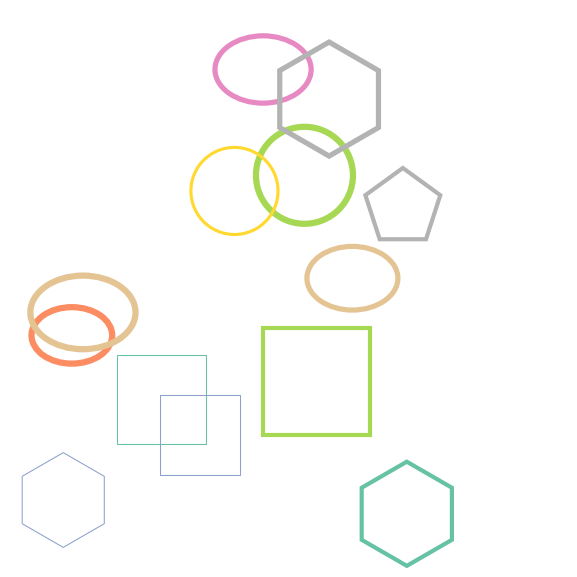[{"shape": "square", "thickness": 0.5, "radius": 0.38, "center": [0.28, 0.307]}, {"shape": "hexagon", "thickness": 2, "radius": 0.45, "center": [0.704, 0.109]}, {"shape": "oval", "thickness": 3, "radius": 0.35, "center": [0.124, 0.418]}, {"shape": "hexagon", "thickness": 0.5, "radius": 0.41, "center": [0.11, 0.133]}, {"shape": "square", "thickness": 0.5, "radius": 0.35, "center": [0.347, 0.246]}, {"shape": "oval", "thickness": 2.5, "radius": 0.42, "center": [0.456, 0.879]}, {"shape": "square", "thickness": 2, "radius": 0.46, "center": [0.548, 0.338]}, {"shape": "circle", "thickness": 3, "radius": 0.42, "center": [0.527, 0.696]}, {"shape": "circle", "thickness": 1.5, "radius": 0.38, "center": [0.406, 0.668]}, {"shape": "oval", "thickness": 3, "radius": 0.46, "center": [0.144, 0.458]}, {"shape": "oval", "thickness": 2.5, "radius": 0.39, "center": [0.61, 0.517]}, {"shape": "pentagon", "thickness": 2, "radius": 0.34, "center": [0.698, 0.64]}, {"shape": "hexagon", "thickness": 2.5, "radius": 0.49, "center": [0.57, 0.828]}]